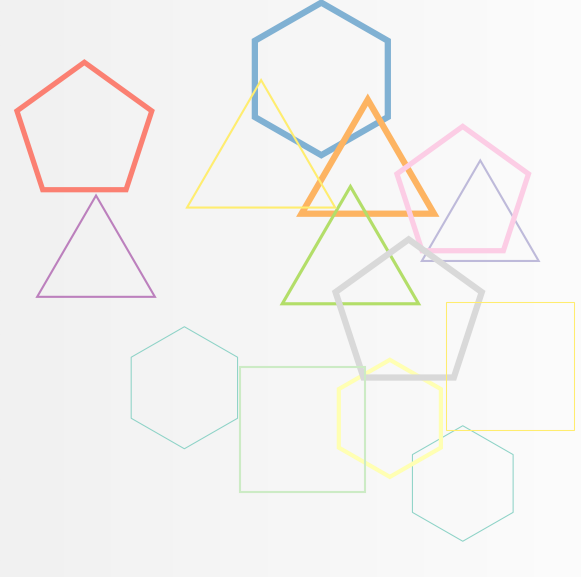[{"shape": "hexagon", "thickness": 0.5, "radius": 0.53, "center": [0.317, 0.328]}, {"shape": "hexagon", "thickness": 0.5, "radius": 0.5, "center": [0.796, 0.162]}, {"shape": "hexagon", "thickness": 2, "radius": 0.51, "center": [0.671, 0.275]}, {"shape": "triangle", "thickness": 1, "radius": 0.58, "center": [0.826, 0.605]}, {"shape": "pentagon", "thickness": 2.5, "radius": 0.61, "center": [0.145, 0.769]}, {"shape": "hexagon", "thickness": 3, "radius": 0.66, "center": [0.553, 0.863]}, {"shape": "triangle", "thickness": 3, "radius": 0.66, "center": [0.633, 0.695]}, {"shape": "triangle", "thickness": 1.5, "radius": 0.68, "center": [0.603, 0.541]}, {"shape": "pentagon", "thickness": 2.5, "radius": 0.6, "center": [0.796, 0.661]}, {"shape": "pentagon", "thickness": 3, "radius": 0.66, "center": [0.703, 0.452]}, {"shape": "triangle", "thickness": 1, "radius": 0.58, "center": [0.165, 0.544]}, {"shape": "square", "thickness": 1, "radius": 0.54, "center": [0.52, 0.255]}, {"shape": "square", "thickness": 0.5, "radius": 0.55, "center": [0.877, 0.365]}, {"shape": "triangle", "thickness": 1, "radius": 0.74, "center": [0.449, 0.713]}]